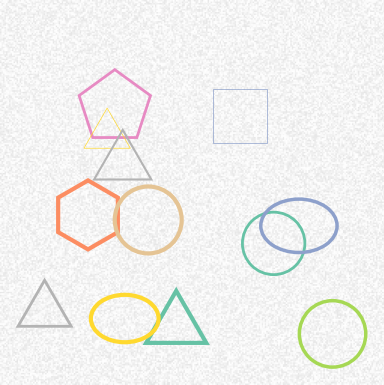[{"shape": "circle", "thickness": 2, "radius": 0.41, "center": [0.711, 0.368]}, {"shape": "triangle", "thickness": 3, "radius": 0.45, "center": [0.458, 0.154]}, {"shape": "hexagon", "thickness": 3, "radius": 0.45, "center": [0.229, 0.442]}, {"shape": "square", "thickness": 0.5, "radius": 0.35, "center": [0.623, 0.699]}, {"shape": "oval", "thickness": 2.5, "radius": 0.5, "center": [0.776, 0.413]}, {"shape": "pentagon", "thickness": 2, "radius": 0.49, "center": [0.298, 0.722]}, {"shape": "circle", "thickness": 2.5, "radius": 0.43, "center": [0.864, 0.133]}, {"shape": "oval", "thickness": 3, "radius": 0.44, "center": [0.324, 0.173]}, {"shape": "triangle", "thickness": 0.5, "radius": 0.35, "center": [0.278, 0.65]}, {"shape": "circle", "thickness": 3, "radius": 0.43, "center": [0.385, 0.429]}, {"shape": "triangle", "thickness": 1.5, "radius": 0.43, "center": [0.319, 0.577]}, {"shape": "triangle", "thickness": 2, "radius": 0.4, "center": [0.116, 0.192]}]